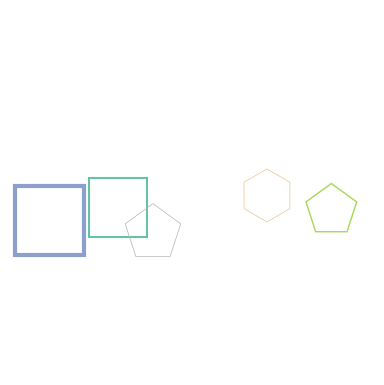[{"shape": "square", "thickness": 1.5, "radius": 0.38, "center": [0.306, 0.461]}, {"shape": "square", "thickness": 3, "radius": 0.45, "center": [0.129, 0.427]}, {"shape": "pentagon", "thickness": 1, "radius": 0.35, "center": [0.861, 0.454]}, {"shape": "hexagon", "thickness": 0.5, "radius": 0.34, "center": [0.693, 0.492]}, {"shape": "pentagon", "thickness": 0.5, "radius": 0.38, "center": [0.397, 0.395]}]